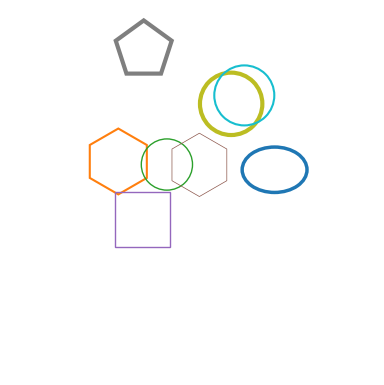[{"shape": "oval", "thickness": 2.5, "radius": 0.42, "center": [0.713, 0.559]}, {"shape": "hexagon", "thickness": 1.5, "radius": 0.43, "center": [0.307, 0.581]}, {"shape": "circle", "thickness": 1, "radius": 0.33, "center": [0.434, 0.573]}, {"shape": "square", "thickness": 1, "radius": 0.36, "center": [0.371, 0.431]}, {"shape": "hexagon", "thickness": 0.5, "radius": 0.41, "center": [0.518, 0.572]}, {"shape": "pentagon", "thickness": 3, "radius": 0.38, "center": [0.373, 0.871]}, {"shape": "circle", "thickness": 3, "radius": 0.41, "center": [0.6, 0.73]}, {"shape": "circle", "thickness": 1.5, "radius": 0.39, "center": [0.635, 0.752]}]